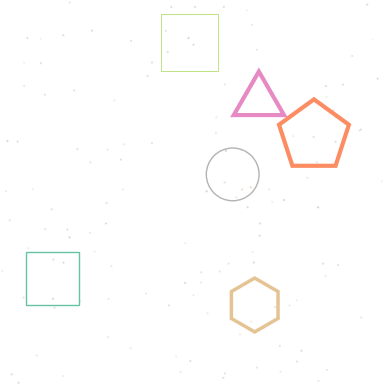[{"shape": "square", "thickness": 1, "radius": 0.35, "center": [0.137, 0.277]}, {"shape": "pentagon", "thickness": 3, "radius": 0.48, "center": [0.816, 0.647]}, {"shape": "triangle", "thickness": 3, "radius": 0.38, "center": [0.672, 0.739]}, {"shape": "square", "thickness": 0.5, "radius": 0.37, "center": [0.492, 0.89]}, {"shape": "hexagon", "thickness": 2.5, "radius": 0.35, "center": [0.662, 0.208]}, {"shape": "circle", "thickness": 1, "radius": 0.34, "center": [0.604, 0.547]}]